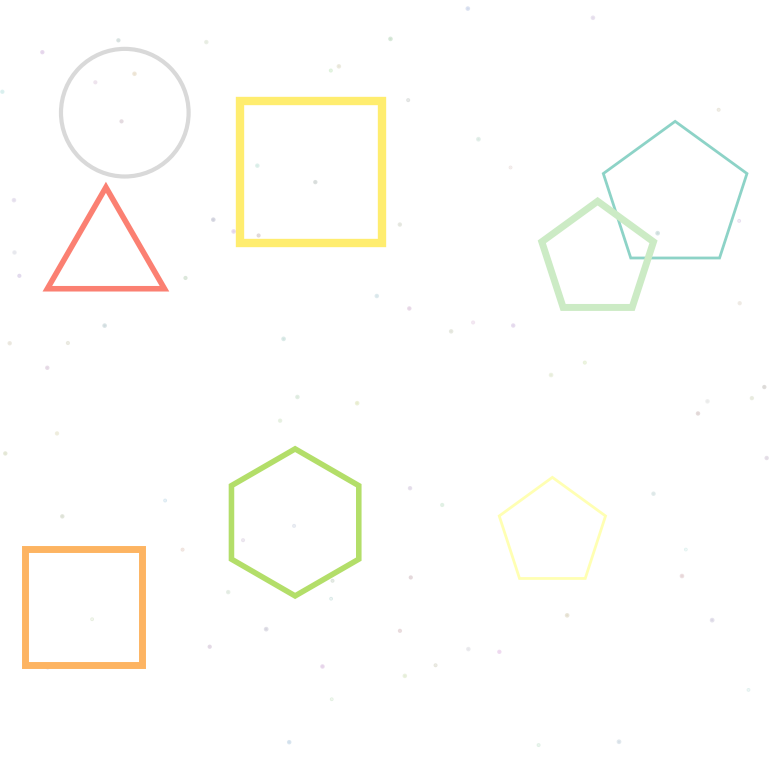[{"shape": "pentagon", "thickness": 1, "radius": 0.49, "center": [0.877, 0.744]}, {"shape": "pentagon", "thickness": 1, "radius": 0.36, "center": [0.717, 0.307]}, {"shape": "triangle", "thickness": 2, "radius": 0.44, "center": [0.138, 0.669]}, {"shape": "square", "thickness": 2.5, "radius": 0.38, "center": [0.108, 0.212]}, {"shape": "hexagon", "thickness": 2, "radius": 0.48, "center": [0.383, 0.322]}, {"shape": "circle", "thickness": 1.5, "radius": 0.41, "center": [0.162, 0.854]}, {"shape": "pentagon", "thickness": 2.5, "radius": 0.38, "center": [0.776, 0.662]}, {"shape": "square", "thickness": 3, "radius": 0.46, "center": [0.404, 0.776]}]